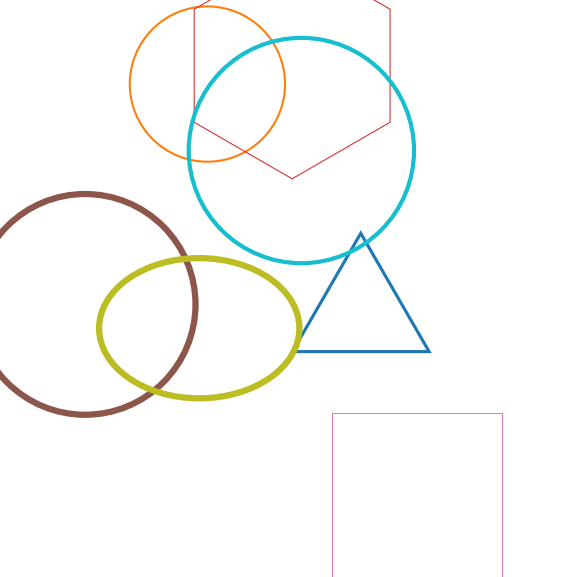[{"shape": "triangle", "thickness": 1.5, "radius": 0.68, "center": [0.625, 0.459]}, {"shape": "circle", "thickness": 1, "radius": 0.67, "center": [0.359, 0.854]}, {"shape": "hexagon", "thickness": 0.5, "radius": 0.98, "center": [0.506, 0.885]}, {"shape": "circle", "thickness": 3, "radius": 0.96, "center": [0.147, 0.472]}, {"shape": "square", "thickness": 0.5, "radius": 0.74, "center": [0.722, 0.137]}, {"shape": "oval", "thickness": 3, "radius": 0.87, "center": [0.345, 0.431]}, {"shape": "circle", "thickness": 2, "radius": 0.98, "center": [0.522, 0.738]}]